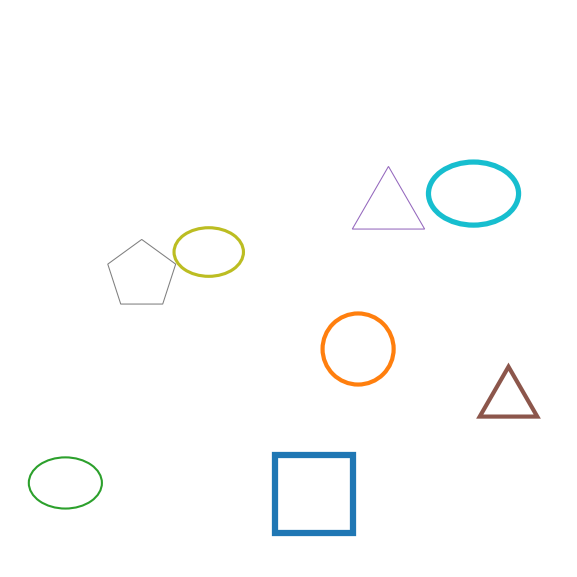[{"shape": "square", "thickness": 3, "radius": 0.34, "center": [0.544, 0.144]}, {"shape": "circle", "thickness": 2, "radius": 0.31, "center": [0.62, 0.395]}, {"shape": "oval", "thickness": 1, "radius": 0.32, "center": [0.113, 0.163]}, {"shape": "triangle", "thickness": 0.5, "radius": 0.36, "center": [0.673, 0.639]}, {"shape": "triangle", "thickness": 2, "radius": 0.29, "center": [0.881, 0.307]}, {"shape": "pentagon", "thickness": 0.5, "radius": 0.31, "center": [0.245, 0.523]}, {"shape": "oval", "thickness": 1.5, "radius": 0.3, "center": [0.361, 0.563]}, {"shape": "oval", "thickness": 2.5, "radius": 0.39, "center": [0.82, 0.664]}]